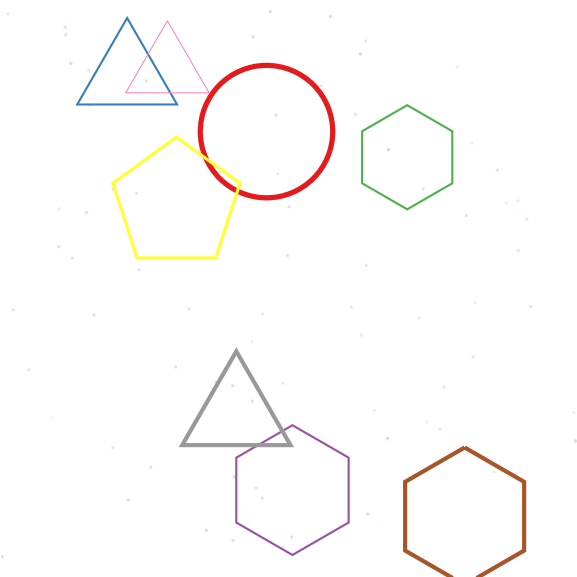[{"shape": "circle", "thickness": 2.5, "radius": 0.57, "center": [0.461, 0.771]}, {"shape": "triangle", "thickness": 1, "radius": 0.5, "center": [0.22, 0.868]}, {"shape": "hexagon", "thickness": 1, "radius": 0.45, "center": [0.705, 0.727]}, {"shape": "hexagon", "thickness": 1, "radius": 0.56, "center": [0.506, 0.15]}, {"shape": "pentagon", "thickness": 1.5, "radius": 0.58, "center": [0.305, 0.646]}, {"shape": "hexagon", "thickness": 2, "radius": 0.6, "center": [0.805, 0.105]}, {"shape": "triangle", "thickness": 0.5, "radius": 0.42, "center": [0.29, 0.88]}, {"shape": "triangle", "thickness": 2, "radius": 0.54, "center": [0.409, 0.283]}]